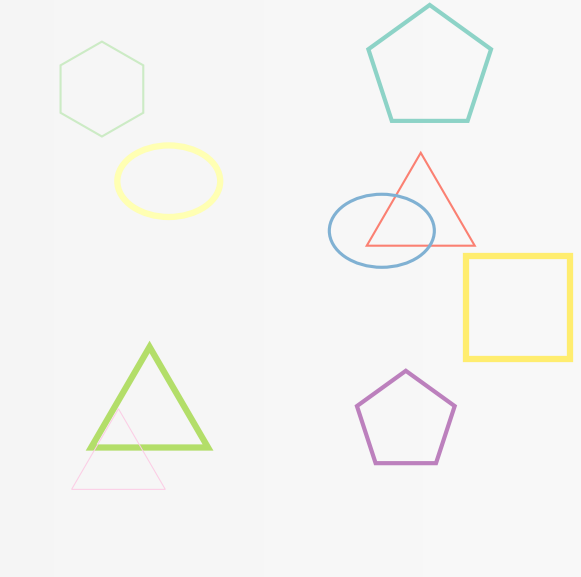[{"shape": "pentagon", "thickness": 2, "radius": 0.55, "center": [0.739, 0.88]}, {"shape": "oval", "thickness": 3, "radius": 0.44, "center": [0.29, 0.685]}, {"shape": "triangle", "thickness": 1, "radius": 0.54, "center": [0.724, 0.627]}, {"shape": "oval", "thickness": 1.5, "radius": 0.45, "center": [0.657, 0.6]}, {"shape": "triangle", "thickness": 3, "radius": 0.58, "center": [0.257, 0.282]}, {"shape": "triangle", "thickness": 0.5, "radius": 0.47, "center": [0.204, 0.198]}, {"shape": "pentagon", "thickness": 2, "radius": 0.44, "center": [0.698, 0.269]}, {"shape": "hexagon", "thickness": 1, "radius": 0.41, "center": [0.175, 0.845]}, {"shape": "square", "thickness": 3, "radius": 0.45, "center": [0.89, 0.466]}]